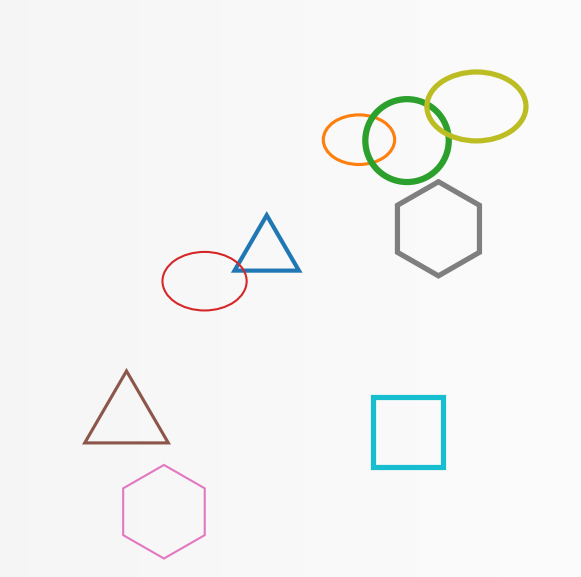[{"shape": "triangle", "thickness": 2, "radius": 0.32, "center": [0.459, 0.563]}, {"shape": "oval", "thickness": 1.5, "radius": 0.31, "center": [0.618, 0.757]}, {"shape": "circle", "thickness": 3, "radius": 0.36, "center": [0.7, 0.756]}, {"shape": "oval", "thickness": 1, "radius": 0.36, "center": [0.352, 0.512]}, {"shape": "triangle", "thickness": 1.5, "radius": 0.42, "center": [0.218, 0.274]}, {"shape": "hexagon", "thickness": 1, "radius": 0.41, "center": [0.282, 0.113]}, {"shape": "hexagon", "thickness": 2.5, "radius": 0.41, "center": [0.754, 0.603]}, {"shape": "oval", "thickness": 2.5, "radius": 0.43, "center": [0.82, 0.815]}, {"shape": "square", "thickness": 2.5, "radius": 0.3, "center": [0.702, 0.252]}]